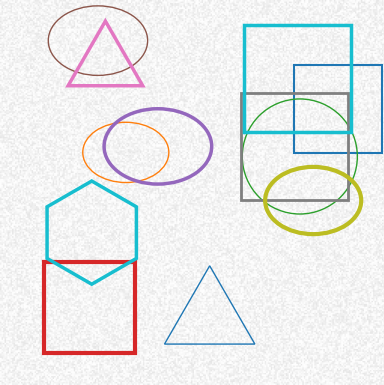[{"shape": "square", "thickness": 1.5, "radius": 0.57, "center": [0.878, 0.716]}, {"shape": "triangle", "thickness": 1, "radius": 0.68, "center": [0.545, 0.174]}, {"shape": "oval", "thickness": 1, "radius": 0.56, "center": [0.327, 0.604]}, {"shape": "circle", "thickness": 1, "radius": 0.75, "center": [0.779, 0.594]}, {"shape": "square", "thickness": 3, "radius": 0.59, "center": [0.232, 0.201]}, {"shape": "oval", "thickness": 2.5, "radius": 0.7, "center": [0.41, 0.62]}, {"shape": "oval", "thickness": 1, "radius": 0.65, "center": [0.254, 0.894]}, {"shape": "triangle", "thickness": 2.5, "radius": 0.56, "center": [0.274, 0.833]}, {"shape": "square", "thickness": 2, "radius": 0.69, "center": [0.766, 0.619]}, {"shape": "oval", "thickness": 3, "radius": 0.62, "center": [0.813, 0.479]}, {"shape": "square", "thickness": 2.5, "radius": 0.7, "center": [0.772, 0.796]}, {"shape": "hexagon", "thickness": 2.5, "radius": 0.67, "center": [0.238, 0.396]}]